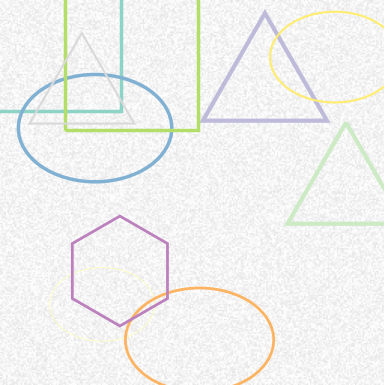[{"shape": "square", "thickness": 2.5, "radius": 0.85, "center": [0.145, 0.882]}, {"shape": "oval", "thickness": 0.5, "radius": 0.68, "center": [0.265, 0.21]}, {"shape": "triangle", "thickness": 3, "radius": 0.93, "center": [0.688, 0.78]}, {"shape": "oval", "thickness": 2.5, "radius": 1.0, "center": [0.247, 0.667]}, {"shape": "oval", "thickness": 2, "radius": 0.96, "center": [0.518, 0.117]}, {"shape": "square", "thickness": 2.5, "radius": 0.87, "center": [0.342, 0.836]}, {"shape": "triangle", "thickness": 1.5, "radius": 0.79, "center": [0.213, 0.758]}, {"shape": "hexagon", "thickness": 2, "radius": 0.71, "center": [0.311, 0.296]}, {"shape": "triangle", "thickness": 3, "radius": 0.88, "center": [0.899, 0.506]}, {"shape": "oval", "thickness": 1.5, "radius": 0.84, "center": [0.87, 0.852]}]